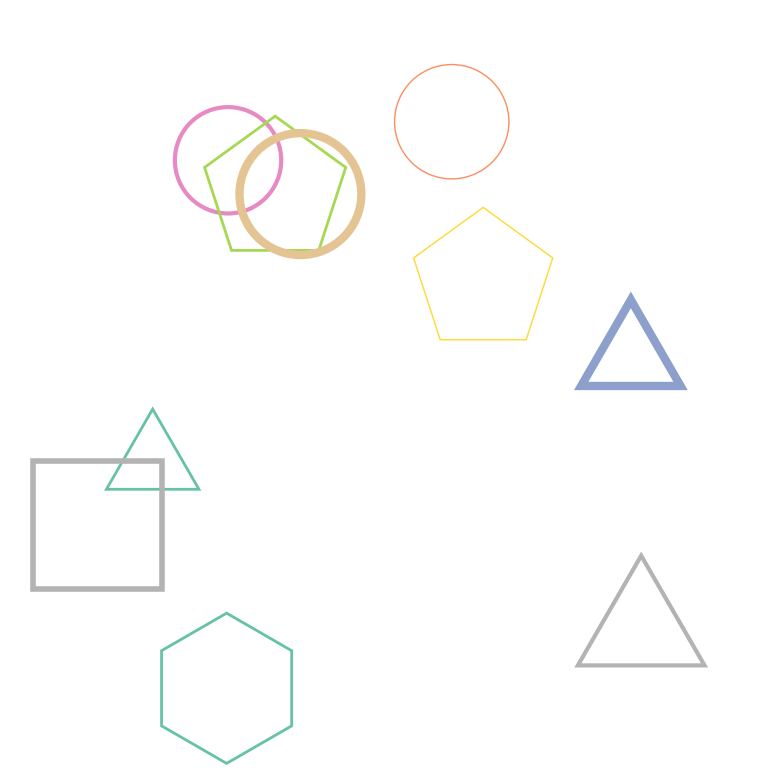[{"shape": "triangle", "thickness": 1, "radius": 0.35, "center": [0.198, 0.399]}, {"shape": "hexagon", "thickness": 1, "radius": 0.49, "center": [0.294, 0.106]}, {"shape": "circle", "thickness": 0.5, "radius": 0.37, "center": [0.587, 0.842]}, {"shape": "triangle", "thickness": 3, "radius": 0.37, "center": [0.819, 0.536]}, {"shape": "circle", "thickness": 1.5, "radius": 0.35, "center": [0.296, 0.792]}, {"shape": "pentagon", "thickness": 1, "radius": 0.48, "center": [0.357, 0.753]}, {"shape": "pentagon", "thickness": 0.5, "radius": 0.47, "center": [0.628, 0.636]}, {"shape": "circle", "thickness": 3, "radius": 0.4, "center": [0.39, 0.748]}, {"shape": "triangle", "thickness": 1.5, "radius": 0.47, "center": [0.833, 0.183]}, {"shape": "square", "thickness": 2, "radius": 0.42, "center": [0.127, 0.318]}]